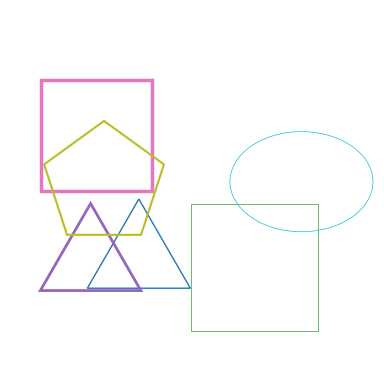[{"shape": "triangle", "thickness": 1, "radius": 0.77, "center": [0.361, 0.329]}, {"shape": "square", "thickness": 0.5, "radius": 0.82, "center": [0.661, 0.305]}, {"shape": "triangle", "thickness": 2, "radius": 0.75, "center": [0.235, 0.321]}, {"shape": "square", "thickness": 2.5, "radius": 0.72, "center": [0.25, 0.647]}, {"shape": "pentagon", "thickness": 1.5, "radius": 0.82, "center": [0.27, 0.522]}, {"shape": "oval", "thickness": 0.5, "radius": 0.93, "center": [0.783, 0.528]}]